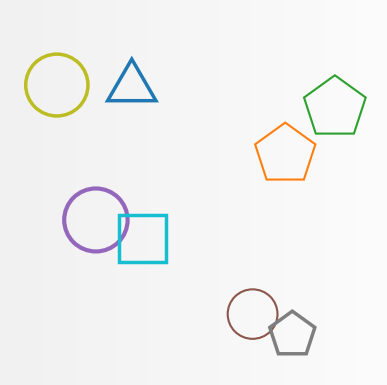[{"shape": "triangle", "thickness": 2.5, "radius": 0.36, "center": [0.34, 0.774]}, {"shape": "pentagon", "thickness": 1.5, "radius": 0.41, "center": [0.736, 0.6]}, {"shape": "pentagon", "thickness": 1.5, "radius": 0.42, "center": [0.864, 0.721]}, {"shape": "circle", "thickness": 3, "radius": 0.41, "center": [0.247, 0.429]}, {"shape": "circle", "thickness": 1.5, "radius": 0.32, "center": [0.652, 0.184]}, {"shape": "pentagon", "thickness": 2.5, "radius": 0.31, "center": [0.754, 0.131]}, {"shape": "circle", "thickness": 2.5, "radius": 0.4, "center": [0.147, 0.779]}, {"shape": "square", "thickness": 2.5, "radius": 0.3, "center": [0.368, 0.381]}]